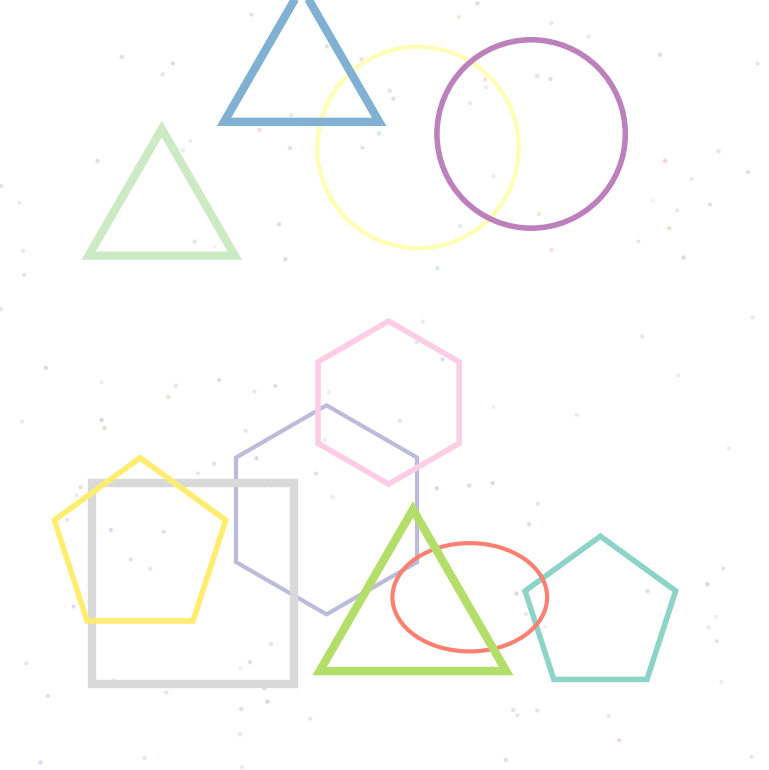[{"shape": "pentagon", "thickness": 2, "radius": 0.51, "center": [0.78, 0.201]}, {"shape": "circle", "thickness": 1.5, "radius": 0.65, "center": [0.543, 0.808]}, {"shape": "hexagon", "thickness": 1.5, "radius": 0.68, "center": [0.424, 0.338]}, {"shape": "oval", "thickness": 1.5, "radius": 0.5, "center": [0.61, 0.224]}, {"shape": "triangle", "thickness": 3, "radius": 0.58, "center": [0.392, 0.9]}, {"shape": "triangle", "thickness": 3, "radius": 0.7, "center": [0.536, 0.198]}, {"shape": "hexagon", "thickness": 2, "radius": 0.53, "center": [0.505, 0.477]}, {"shape": "square", "thickness": 3, "radius": 0.66, "center": [0.25, 0.242]}, {"shape": "circle", "thickness": 2, "radius": 0.61, "center": [0.69, 0.826]}, {"shape": "triangle", "thickness": 3, "radius": 0.55, "center": [0.21, 0.723]}, {"shape": "pentagon", "thickness": 2, "radius": 0.59, "center": [0.182, 0.288]}]